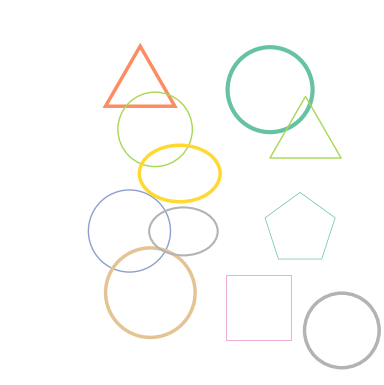[{"shape": "circle", "thickness": 3, "radius": 0.55, "center": [0.701, 0.767]}, {"shape": "pentagon", "thickness": 0.5, "radius": 0.48, "center": [0.779, 0.405]}, {"shape": "triangle", "thickness": 2.5, "radius": 0.52, "center": [0.364, 0.776]}, {"shape": "circle", "thickness": 1, "radius": 0.53, "center": [0.336, 0.4]}, {"shape": "square", "thickness": 0.5, "radius": 0.42, "center": [0.671, 0.201]}, {"shape": "circle", "thickness": 1, "radius": 0.48, "center": [0.403, 0.664]}, {"shape": "triangle", "thickness": 1, "radius": 0.53, "center": [0.794, 0.643]}, {"shape": "oval", "thickness": 2.5, "radius": 0.52, "center": [0.467, 0.549]}, {"shape": "circle", "thickness": 2.5, "radius": 0.58, "center": [0.391, 0.24]}, {"shape": "circle", "thickness": 2.5, "radius": 0.48, "center": [0.888, 0.142]}, {"shape": "oval", "thickness": 1.5, "radius": 0.44, "center": [0.476, 0.399]}]